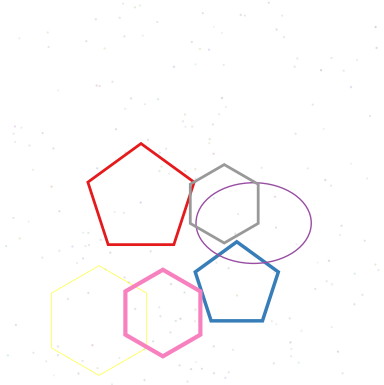[{"shape": "pentagon", "thickness": 2, "radius": 0.73, "center": [0.366, 0.482]}, {"shape": "pentagon", "thickness": 2.5, "radius": 0.57, "center": [0.615, 0.258]}, {"shape": "oval", "thickness": 1, "radius": 0.75, "center": [0.659, 0.421]}, {"shape": "hexagon", "thickness": 0.5, "radius": 0.71, "center": [0.257, 0.167]}, {"shape": "hexagon", "thickness": 3, "radius": 0.56, "center": [0.423, 0.187]}, {"shape": "hexagon", "thickness": 2, "radius": 0.51, "center": [0.582, 0.471]}]